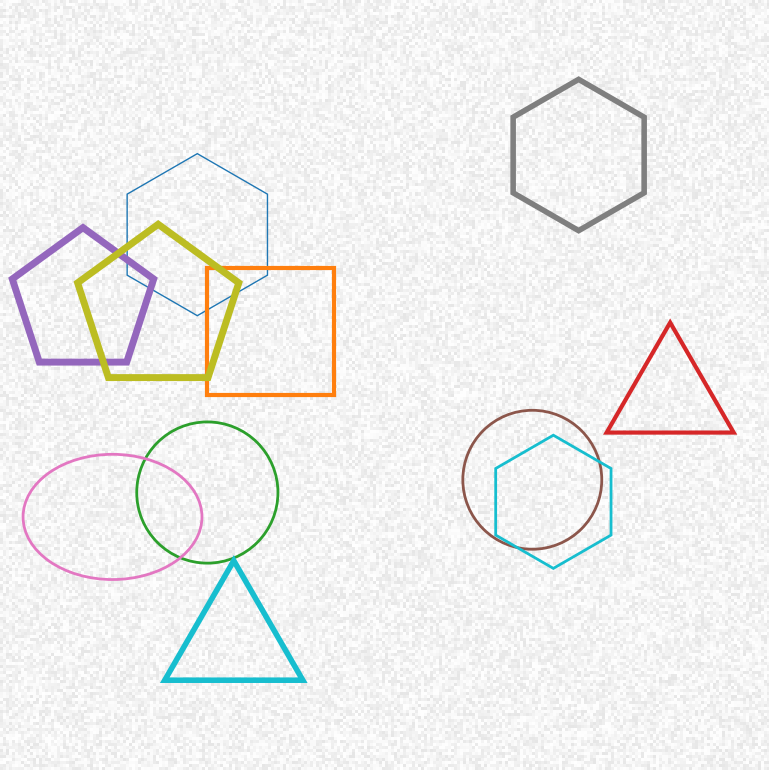[{"shape": "hexagon", "thickness": 0.5, "radius": 0.53, "center": [0.256, 0.695]}, {"shape": "square", "thickness": 1.5, "radius": 0.41, "center": [0.352, 0.569]}, {"shape": "circle", "thickness": 1, "radius": 0.46, "center": [0.269, 0.36]}, {"shape": "triangle", "thickness": 1.5, "radius": 0.48, "center": [0.87, 0.486]}, {"shape": "pentagon", "thickness": 2.5, "radius": 0.48, "center": [0.108, 0.608]}, {"shape": "circle", "thickness": 1, "radius": 0.45, "center": [0.691, 0.377]}, {"shape": "oval", "thickness": 1, "radius": 0.58, "center": [0.146, 0.329]}, {"shape": "hexagon", "thickness": 2, "radius": 0.49, "center": [0.751, 0.799]}, {"shape": "pentagon", "thickness": 2.5, "radius": 0.55, "center": [0.205, 0.599]}, {"shape": "hexagon", "thickness": 1, "radius": 0.43, "center": [0.719, 0.348]}, {"shape": "triangle", "thickness": 2, "radius": 0.52, "center": [0.304, 0.168]}]